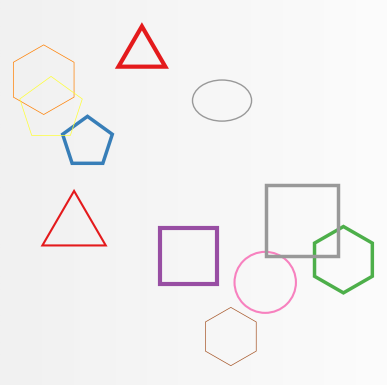[{"shape": "triangle", "thickness": 3, "radius": 0.35, "center": [0.366, 0.862]}, {"shape": "triangle", "thickness": 1.5, "radius": 0.47, "center": [0.191, 0.41]}, {"shape": "pentagon", "thickness": 2.5, "radius": 0.34, "center": [0.226, 0.63]}, {"shape": "hexagon", "thickness": 2.5, "radius": 0.43, "center": [0.886, 0.325]}, {"shape": "square", "thickness": 3, "radius": 0.37, "center": [0.486, 0.335]}, {"shape": "hexagon", "thickness": 0.5, "radius": 0.45, "center": [0.113, 0.793]}, {"shape": "pentagon", "thickness": 0.5, "radius": 0.42, "center": [0.132, 0.717]}, {"shape": "hexagon", "thickness": 0.5, "radius": 0.38, "center": [0.596, 0.126]}, {"shape": "circle", "thickness": 1.5, "radius": 0.4, "center": [0.684, 0.267]}, {"shape": "oval", "thickness": 1, "radius": 0.38, "center": [0.573, 0.739]}, {"shape": "square", "thickness": 2.5, "radius": 0.46, "center": [0.78, 0.427]}]